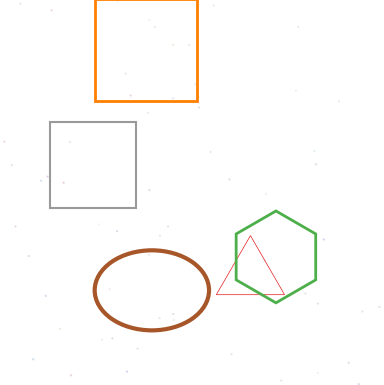[{"shape": "triangle", "thickness": 0.5, "radius": 0.51, "center": [0.651, 0.286]}, {"shape": "hexagon", "thickness": 2, "radius": 0.6, "center": [0.717, 0.333]}, {"shape": "square", "thickness": 2, "radius": 0.66, "center": [0.38, 0.87]}, {"shape": "oval", "thickness": 3, "radius": 0.74, "center": [0.394, 0.246]}, {"shape": "square", "thickness": 1.5, "radius": 0.56, "center": [0.242, 0.571]}]